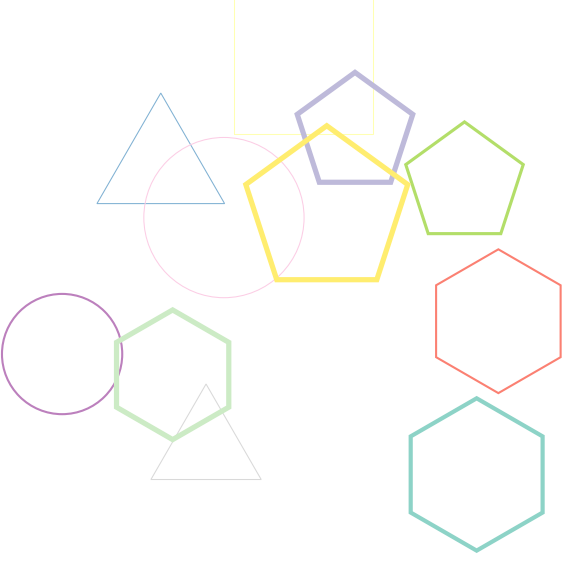[{"shape": "hexagon", "thickness": 2, "radius": 0.66, "center": [0.825, 0.178]}, {"shape": "square", "thickness": 0.5, "radius": 0.6, "center": [0.526, 0.888]}, {"shape": "pentagon", "thickness": 2.5, "radius": 0.53, "center": [0.615, 0.769]}, {"shape": "hexagon", "thickness": 1, "radius": 0.62, "center": [0.863, 0.443]}, {"shape": "triangle", "thickness": 0.5, "radius": 0.64, "center": [0.278, 0.71]}, {"shape": "pentagon", "thickness": 1.5, "radius": 0.53, "center": [0.804, 0.681]}, {"shape": "circle", "thickness": 0.5, "radius": 0.69, "center": [0.388, 0.622]}, {"shape": "triangle", "thickness": 0.5, "radius": 0.55, "center": [0.357, 0.224]}, {"shape": "circle", "thickness": 1, "radius": 0.52, "center": [0.108, 0.386]}, {"shape": "hexagon", "thickness": 2.5, "radius": 0.56, "center": [0.299, 0.35]}, {"shape": "pentagon", "thickness": 2.5, "radius": 0.74, "center": [0.566, 0.634]}]